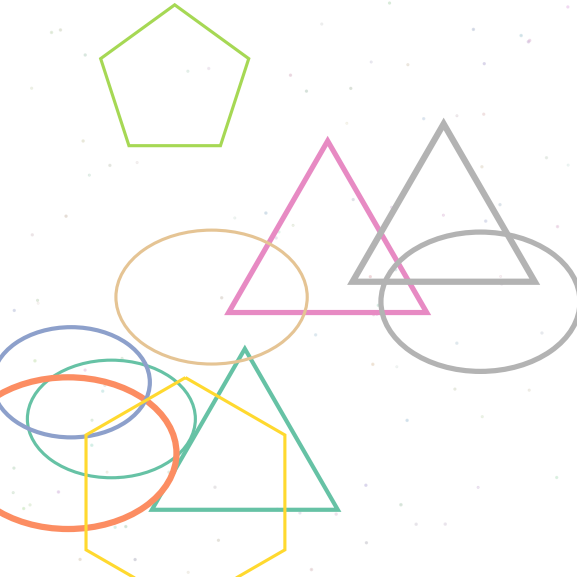[{"shape": "triangle", "thickness": 2, "radius": 0.93, "center": [0.424, 0.209]}, {"shape": "oval", "thickness": 1.5, "radius": 0.73, "center": [0.193, 0.274]}, {"shape": "oval", "thickness": 3, "radius": 0.94, "center": [0.118, 0.214]}, {"shape": "oval", "thickness": 2, "radius": 0.68, "center": [0.123, 0.337]}, {"shape": "triangle", "thickness": 2.5, "radius": 0.99, "center": [0.567, 0.557]}, {"shape": "pentagon", "thickness": 1.5, "radius": 0.67, "center": [0.303, 0.856]}, {"shape": "hexagon", "thickness": 1.5, "radius": 0.99, "center": [0.321, 0.146]}, {"shape": "oval", "thickness": 1.5, "radius": 0.83, "center": [0.366, 0.485]}, {"shape": "triangle", "thickness": 3, "radius": 0.91, "center": [0.768, 0.602]}, {"shape": "oval", "thickness": 2.5, "radius": 0.86, "center": [0.832, 0.477]}]